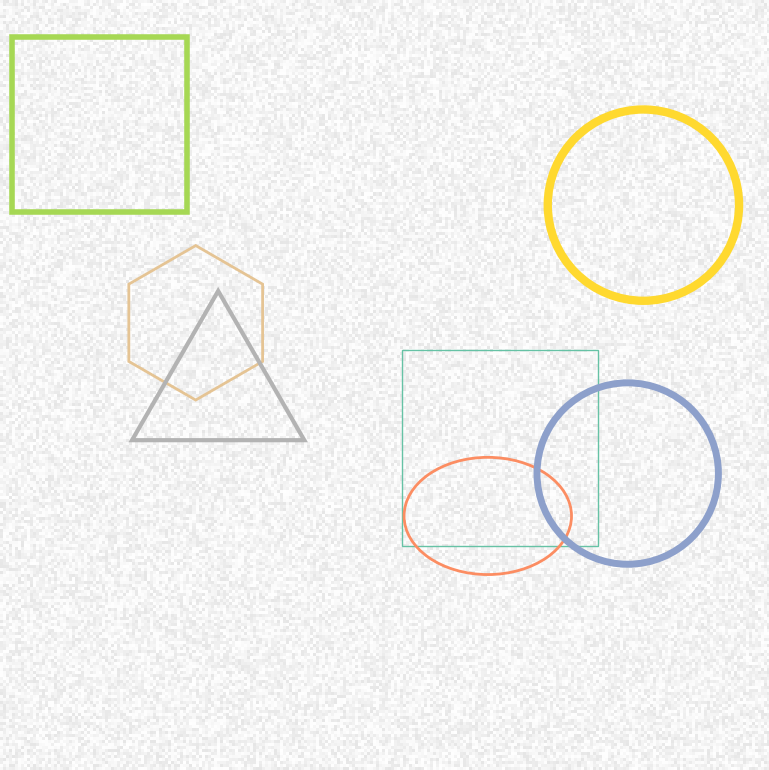[{"shape": "square", "thickness": 0.5, "radius": 0.64, "center": [0.649, 0.418]}, {"shape": "oval", "thickness": 1, "radius": 0.54, "center": [0.633, 0.33]}, {"shape": "circle", "thickness": 2.5, "radius": 0.59, "center": [0.815, 0.385]}, {"shape": "square", "thickness": 2, "radius": 0.57, "center": [0.129, 0.838]}, {"shape": "circle", "thickness": 3, "radius": 0.62, "center": [0.836, 0.734]}, {"shape": "hexagon", "thickness": 1, "radius": 0.5, "center": [0.254, 0.581]}, {"shape": "triangle", "thickness": 1.5, "radius": 0.65, "center": [0.283, 0.493]}]